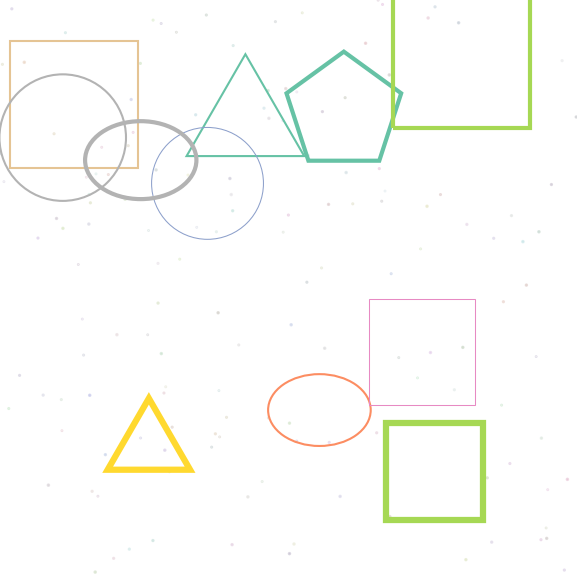[{"shape": "pentagon", "thickness": 2, "radius": 0.52, "center": [0.595, 0.805]}, {"shape": "triangle", "thickness": 1, "radius": 0.59, "center": [0.425, 0.788]}, {"shape": "oval", "thickness": 1, "radius": 0.44, "center": [0.553, 0.289]}, {"shape": "circle", "thickness": 0.5, "radius": 0.48, "center": [0.359, 0.682]}, {"shape": "square", "thickness": 0.5, "radius": 0.46, "center": [0.731, 0.39]}, {"shape": "square", "thickness": 3, "radius": 0.42, "center": [0.753, 0.183]}, {"shape": "square", "thickness": 2, "radius": 0.59, "center": [0.799, 0.897]}, {"shape": "triangle", "thickness": 3, "radius": 0.41, "center": [0.258, 0.227]}, {"shape": "square", "thickness": 1, "radius": 0.55, "center": [0.128, 0.819]}, {"shape": "circle", "thickness": 1, "radius": 0.55, "center": [0.109, 0.761]}, {"shape": "oval", "thickness": 2, "radius": 0.48, "center": [0.244, 0.722]}]